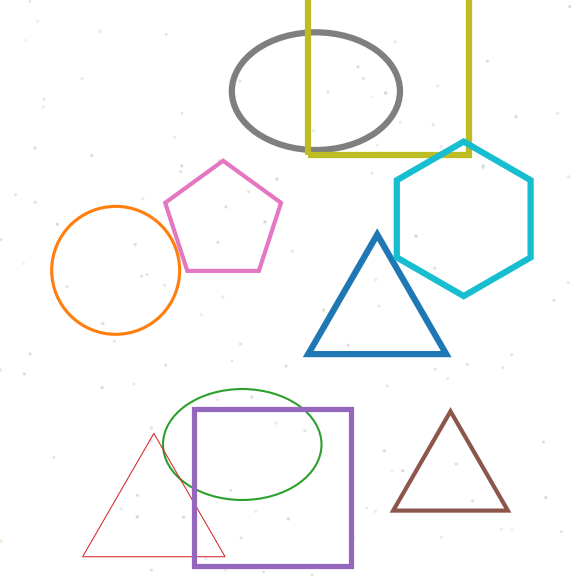[{"shape": "triangle", "thickness": 3, "radius": 0.69, "center": [0.653, 0.455]}, {"shape": "circle", "thickness": 1.5, "radius": 0.55, "center": [0.2, 0.531]}, {"shape": "oval", "thickness": 1, "radius": 0.69, "center": [0.419, 0.229]}, {"shape": "triangle", "thickness": 0.5, "radius": 0.71, "center": [0.266, 0.106]}, {"shape": "square", "thickness": 2.5, "radius": 0.68, "center": [0.472, 0.155]}, {"shape": "triangle", "thickness": 2, "radius": 0.57, "center": [0.78, 0.172]}, {"shape": "pentagon", "thickness": 2, "radius": 0.53, "center": [0.386, 0.615]}, {"shape": "oval", "thickness": 3, "radius": 0.73, "center": [0.547, 0.841]}, {"shape": "square", "thickness": 3, "radius": 0.7, "center": [0.673, 0.871]}, {"shape": "hexagon", "thickness": 3, "radius": 0.67, "center": [0.803, 0.62]}]